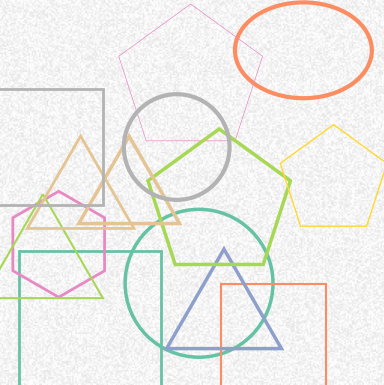[{"shape": "square", "thickness": 2, "radius": 0.92, "center": [0.233, 0.163]}, {"shape": "circle", "thickness": 2.5, "radius": 0.96, "center": [0.517, 0.264]}, {"shape": "oval", "thickness": 3, "radius": 0.89, "center": [0.788, 0.869]}, {"shape": "square", "thickness": 1.5, "radius": 0.68, "center": [0.71, 0.126]}, {"shape": "triangle", "thickness": 2.5, "radius": 0.86, "center": [0.582, 0.181]}, {"shape": "pentagon", "thickness": 0.5, "radius": 0.98, "center": [0.495, 0.793]}, {"shape": "hexagon", "thickness": 2, "radius": 0.69, "center": [0.152, 0.366]}, {"shape": "pentagon", "thickness": 2.5, "radius": 0.97, "center": [0.569, 0.47]}, {"shape": "triangle", "thickness": 1.5, "radius": 0.9, "center": [0.111, 0.316]}, {"shape": "pentagon", "thickness": 1, "radius": 0.73, "center": [0.866, 0.53]}, {"shape": "triangle", "thickness": 2, "radius": 0.8, "center": [0.209, 0.487]}, {"shape": "triangle", "thickness": 2.5, "radius": 0.76, "center": [0.335, 0.495]}, {"shape": "square", "thickness": 2, "radius": 0.75, "center": [0.116, 0.618]}, {"shape": "circle", "thickness": 3, "radius": 0.69, "center": [0.459, 0.618]}]